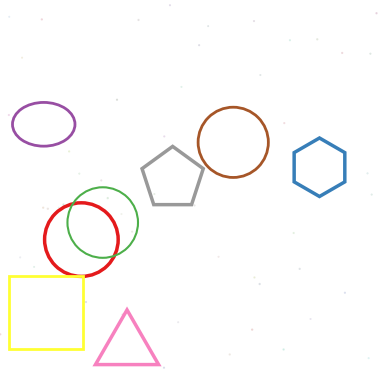[{"shape": "circle", "thickness": 2.5, "radius": 0.48, "center": [0.211, 0.378]}, {"shape": "hexagon", "thickness": 2.5, "radius": 0.38, "center": [0.83, 0.566]}, {"shape": "circle", "thickness": 1.5, "radius": 0.46, "center": [0.267, 0.422]}, {"shape": "oval", "thickness": 2, "radius": 0.41, "center": [0.114, 0.677]}, {"shape": "square", "thickness": 2, "radius": 0.48, "center": [0.119, 0.189]}, {"shape": "circle", "thickness": 2, "radius": 0.46, "center": [0.606, 0.63]}, {"shape": "triangle", "thickness": 2.5, "radius": 0.47, "center": [0.33, 0.1]}, {"shape": "pentagon", "thickness": 2.5, "radius": 0.42, "center": [0.448, 0.536]}]